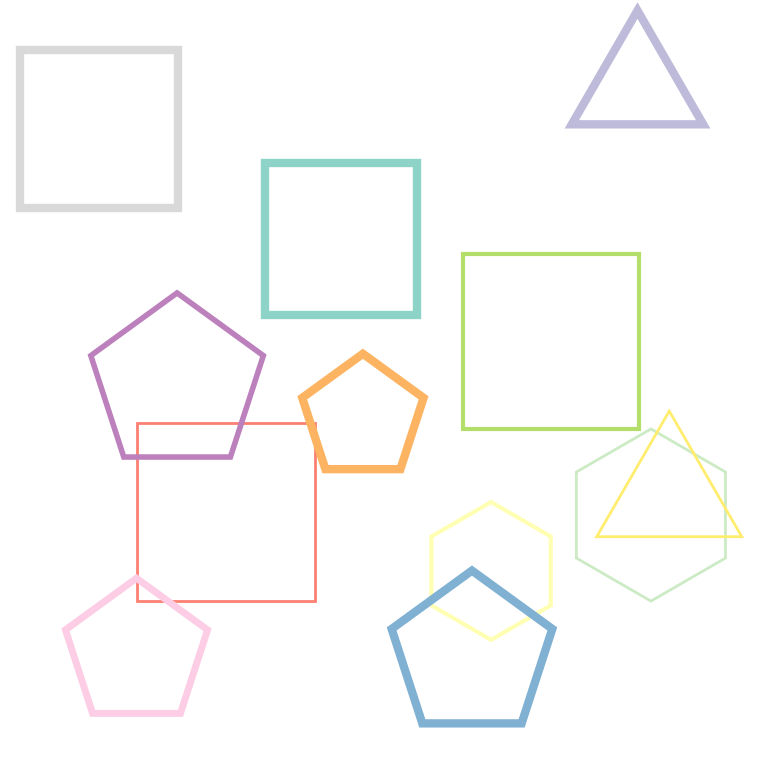[{"shape": "square", "thickness": 3, "radius": 0.49, "center": [0.442, 0.689]}, {"shape": "hexagon", "thickness": 1.5, "radius": 0.45, "center": [0.638, 0.259]}, {"shape": "triangle", "thickness": 3, "radius": 0.49, "center": [0.828, 0.888]}, {"shape": "square", "thickness": 1, "radius": 0.58, "center": [0.294, 0.335]}, {"shape": "pentagon", "thickness": 3, "radius": 0.55, "center": [0.613, 0.149]}, {"shape": "pentagon", "thickness": 3, "radius": 0.41, "center": [0.471, 0.458]}, {"shape": "square", "thickness": 1.5, "radius": 0.57, "center": [0.715, 0.557]}, {"shape": "pentagon", "thickness": 2.5, "radius": 0.49, "center": [0.177, 0.152]}, {"shape": "square", "thickness": 3, "radius": 0.51, "center": [0.129, 0.832]}, {"shape": "pentagon", "thickness": 2, "radius": 0.59, "center": [0.23, 0.502]}, {"shape": "hexagon", "thickness": 1, "radius": 0.56, "center": [0.845, 0.331]}, {"shape": "triangle", "thickness": 1, "radius": 0.54, "center": [0.869, 0.357]}]